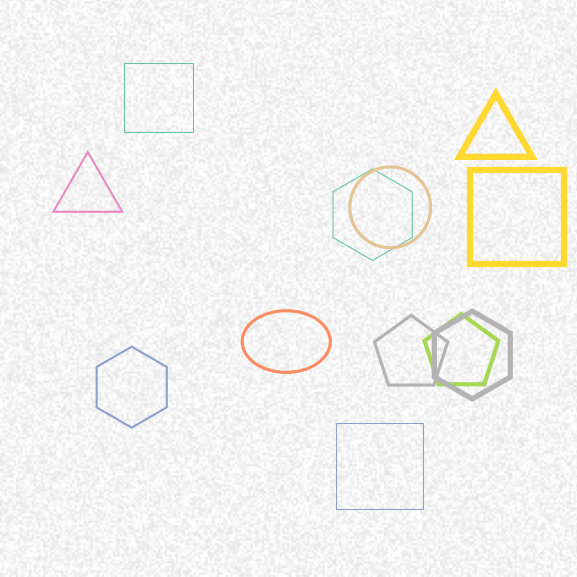[{"shape": "hexagon", "thickness": 0.5, "radius": 0.4, "center": [0.645, 0.627]}, {"shape": "square", "thickness": 0.5, "radius": 0.3, "center": [0.275, 0.83]}, {"shape": "oval", "thickness": 1.5, "radius": 0.38, "center": [0.496, 0.408]}, {"shape": "hexagon", "thickness": 1, "radius": 0.35, "center": [0.228, 0.329]}, {"shape": "square", "thickness": 0.5, "radius": 0.37, "center": [0.657, 0.192]}, {"shape": "triangle", "thickness": 1, "radius": 0.34, "center": [0.152, 0.667]}, {"shape": "pentagon", "thickness": 2, "radius": 0.34, "center": [0.799, 0.388]}, {"shape": "triangle", "thickness": 3, "radius": 0.36, "center": [0.859, 0.764]}, {"shape": "square", "thickness": 3, "radius": 0.41, "center": [0.896, 0.623]}, {"shape": "circle", "thickness": 1.5, "radius": 0.35, "center": [0.676, 0.64]}, {"shape": "pentagon", "thickness": 1.5, "radius": 0.33, "center": [0.712, 0.386]}, {"shape": "hexagon", "thickness": 2.5, "radius": 0.38, "center": [0.818, 0.384]}]